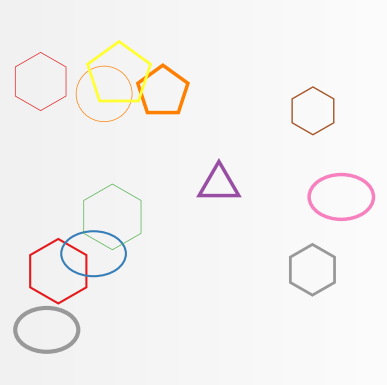[{"shape": "hexagon", "thickness": 1.5, "radius": 0.42, "center": [0.15, 0.296]}, {"shape": "hexagon", "thickness": 0.5, "radius": 0.38, "center": [0.105, 0.788]}, {"shape": "oval", "thickness": 1.5, "radius": 0.42, "center": [0.241, 0.341]}, {"shape": "hexagon", "thickness": 0.5, "radius": 0.43, "center": [0.29, 0.437]}, {"shape": "triangle", "thickness": 2.5, "radius": 0.3, "center": [0.565, 0.522]}, {"shape": "pentagon", "thickness": 2.5, "radius": 0.34, "center": [0.42, 0.763]}, {"shape": "circle", "thickness": 0.5, "radius": 0.36, "center": [0.269, 0.756]}, {"shape": "pentagon", "thickness": 2, "radius": 0.43, "center": [0.307, 0.807]}, {"shape": "hexagon", "thickness": 1, "radius": 0.31, "center": [0.808, 0.712]}, {"shape": "oval", "thickness": 2.5, "radius": 0.42, "center": [0.881, 0.488]}, {"shape": "oval", "thickness": 3, "radius": 0.41, "center": [0.121, 0.143]}, {"shape": "hexagon", "thickness": 2, "radius": 0.33, "center": [0.806, 0.299]}]